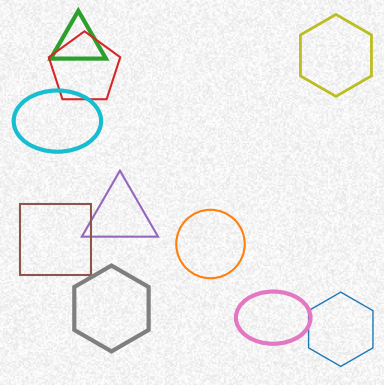[{"shape": "hexagon", "thickness": 1, "radius": 0.48, "center": [0.885, 0.145]}, {"shape": "circle", "thickness": 1.5, "radius": 0.44, "center": [0.547, 0.366]}, {"shape": "triangle", "thickness": 3, "radius": 0.41, "center": [0.203, 0.889]}, {"shape": "pentagon", "thickness": 1.5, "radius": 0.49, "center": [0.22, 0.821]}, {"shape": "triangle", "thickness": 1.5, "radius": 0.57, "center": [0.312, 0.442]}, {"shape": "square", "thickness": 1.5, "radius": 0.46, "center": [0.143, 0.378]}, {"shape": "oval", "thickness": 3, "radius": 0.48, "center": [0.71, 0.175]}, {"shape": "hexagon", "thickness": 3, "radius": 0.56, "center": [0.29, 0.199]}, {"shape": "hexagon", "thickness": 2, "radius": 0.53, "center": [0.873, 0.856]}, {"shape": "oval", "thickness": 3, "radius": 0.57, "center": [0.149, 0.685]}]